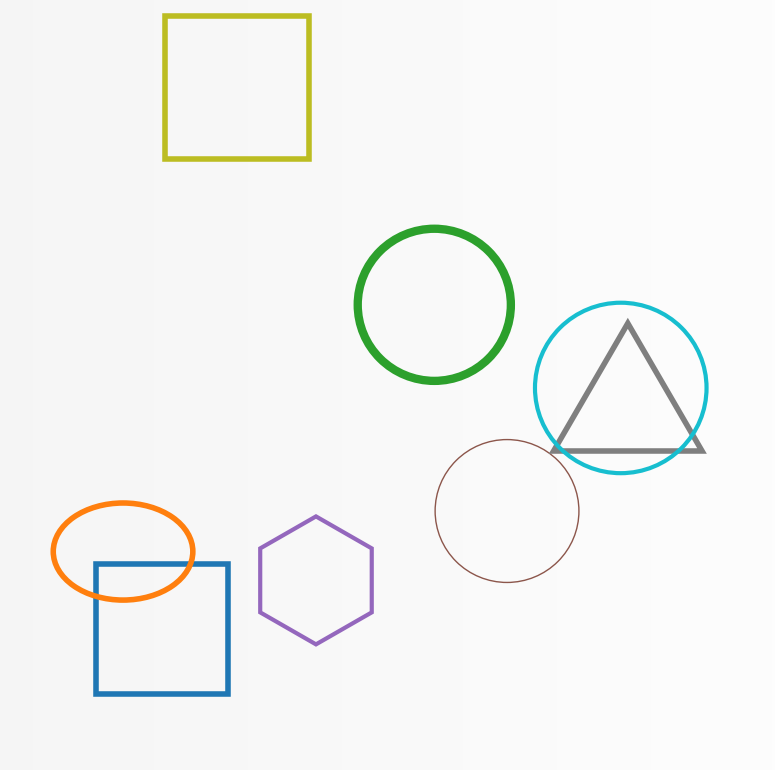[{"shape": "square", "thickness": 2, "radius": 0.42, "center": [0.209, 0.183]}, {"shape": "oval", "thickness": 2, "radius": 0.45, "center": [0.159, 0.284]}, {"shape": "circle", "thickness": 3, "radius": 0.49, "center": [0.56, 0.604]}, {"shape": "hexagon", "thickness": 1.5, "radius": 0.42, "center": [0.408, 0.246]}, {"shape": "circle", "thickness": 0.5, "radius": 0.46, "center": [0.654, 0.336]}, {"shape": "triangle", "thickness": 2, "radius": 0.55, "center": [0.81, 0.47]}, {"shape": "square", "thickness": 2, "radius": 0.46, "center": [0.306, 0.886]}, {"shape": "circle", "thickness": 1.5, "radius": 0.55, "center": [0.801, 0.496]}]